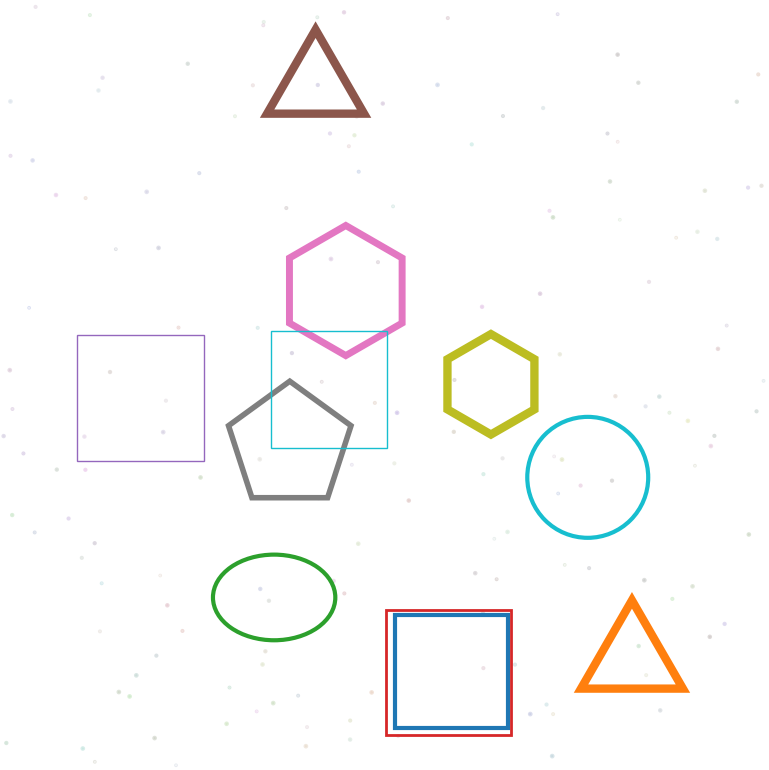[{"shape": "square", "thickness": 1.5, "radius": 0.37, "center": [0.586, 0.128]}, {"shape": "triangle", "thickness": 3, "radius": 0.38, "center": [0.821, 0.144]}, {"shape": "oval", "thickness": 1.5, "radius": 0.4, "center": [0.356, 0.224]}, {"shape": "square", "thickness": 1, "radius": 0.4, "center": [0.582, 0.127]}, {"shape": "square", "thickness": 0.5, "radius": 0.41, "center": [0.183, 0.483]}, {"shape": "triangle", "thickness": 3, "radius": 0.36, "center": [0.41, 0.889]}, {"shape": "hexagon", "thickness": 2.5, "radius": 0.42, "center": [0.449, 0.623]}, {"shape": "pentagon", "thickness": 2, "radius": 0.42, "center": [0.376, 0.421]}, {"shape": "hexagon", "thickness": 3, "radius": 0.33, "center": [0.638, 0.501]}, {"shape": "circle", "thickness": 1.5, "radius": 0.39, "center": [0.763, 0.38]}, {"shape": "square", "thickness": 0.5, "radius": 0.38, "center": [0.427, 0.494]}]